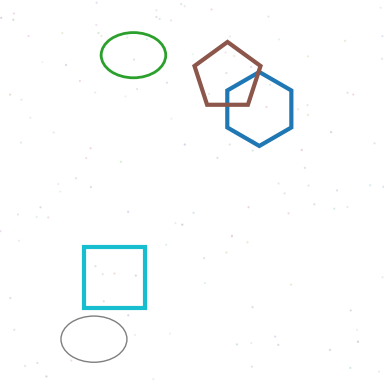[{"shape": "hexagon", "thickness": 3, "radius": 0.48, "center": [0.674, 0.717]}, {"shape": "oval", "thickness": 2, "radius": 0.42, "center": [0.347, 0.857]}, {"shape": "pentagon", "thickness": 3, "radius": 0.45, "center": [0.591, 0.801]}, {"shape": "oval", "thickness": 1, "radius": 0.43, "center": [0.244, 0.119]}, {"shape": "square", "thickness": 3, "radius": 0.39, "center": [0.298, 0.28]}]